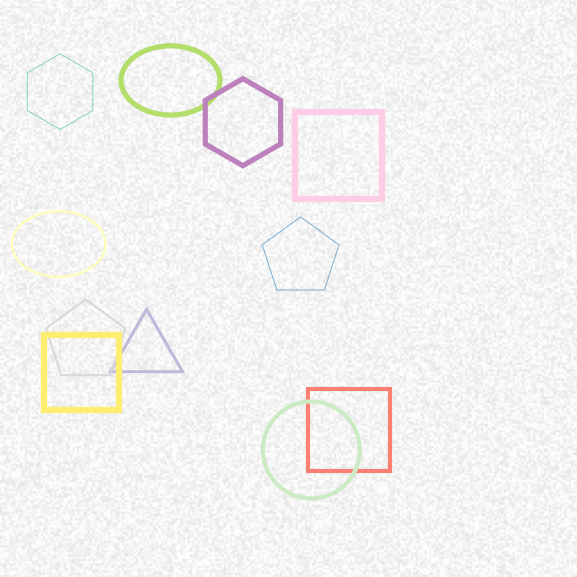[{"shape": "hexagon", "thickness": 0.5, "radius": 0.33, "center": [0.104, 0.84]}, {"shape": "oval", "thickness": 1, "radius": 0.41, "center": [0.102, 0.576]}, {"shape": "triangle", "thickness": 1.5, "radius": 0.36, "center": [0.254, 0.392]}, {"shape": "square", "thickness": 2, "radius": 0.36, "center": [0.605, 0.254]}, {"shape": "pentagon", "thickness": 0.5, "radius": 0.35, "center": [0.521, 0.554]}, {"shape": "oval", "thickness": 2.5, "radius": 0.43, "center": [0.295, 0.86]}, {"shape": "square", "thickness": 3, "radius": 0.38, "center": [0.586, 0.73]}, {"shape": "pentagon", "thickness": 1, "radius": 0.36, "center": [0.148, 0.408]}, {"shape": "hexagon", "thickness": 2.5, "radius": 0.38, "center": [0.421, 0.788]}, {"shape": "circle", "thickness": 2, "radius": 0.42, "center": [0.539, 0.22]}, {"shape": "square", "thickness": 3, "radius": 0.33, "center": [0.141, 0.354]}]